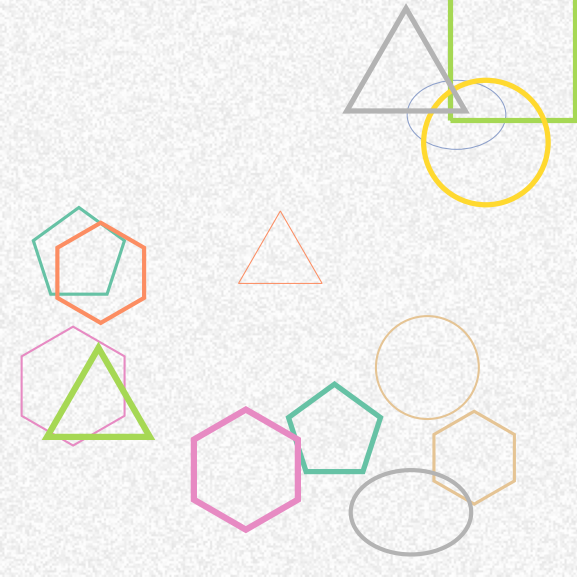[{"shape": "pentagon", "thickness": 2.5, "radius": 0.42, "center": [0.579, 0.25]}, {"shape": "pentagon", "thickness": 1.5, "radius": 0.41, "center": [0.137, 0.557]}, {"shape": "hexagon", "thickness": 2, "radius": 0.43, "center": [0.174, 0.527]}, {"shape": "triangle", "thickness": 0.5, "radius": 0.42, "center": [0.485, 0.55]}, {"shape": "oval", "thickness": 0.5, "radius": 0.43, "center": [0.79, 0.8]}, {"shape": "hexagon", "thickness": 1, "radius": 0.51, "center": [0.127, 0.331]}, {"shape": "hexagon", "thickness": 3, "radius": 0.52, "center": [0.426, 0.186]}, {"shape": "square", "thickness": 2.5, "radius": 0.54, "center": [0.887, 0.898]}, {"shape": "triangle", "thickness": 3, "radius": 0.51, "center": [0.171, 0.294]}, {"shape": "circle", "thickness": 2.5, "radius": 0.54, "center": [0.841, 0.752]}, {"shape": "circle", "thickness": 1, "radius": 0.45, "center": [0.74, 0.363]}, {"shape": "hexagon", "thickness": 1.5, "radius": 0.4, "center": [0.821, 0.207]}, {"shape": "oval", "thickness": 2, "radius": 0.52, "center": [0.712, 0.112]}, {"shape": "triangle", "thickness": 2.5, "radius": 0.59, "center": [0.703, 0.866]}]